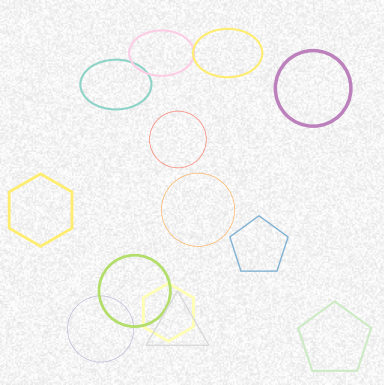[{"shape": "oval", "thickness": 1.5, "radius": 0.46, "center": [0.301, 0.78]}, {"shape": "hexagon", "thickness": 2, "radius": 0.38, "center": [0.437, 0.189]}, {"shape": "circle", "thickness": 0.5, "radius": 0.43, "center": [0.261, 0.145]}, {"shape": "circle", "thickness": 0.5, "radius": 0.37, "center": [0.462, 0.638]}, {"shape": "pentagon", "thickness": 1, "radius": 0.4, "center": [0.673, 0.36]}, {"shape": "circle", "thickness": 0.5, "radius": 0.48, "center": [0.515, 0.455]}, {"shape": "circle", "thickness": 2, "radius": 0.46, "center": [0.35, 0.244]}, {"shape": "oval", "thickness": 1.5, "radius": 0.42, "center": [0.42, 0.862]}, {"shape": "triangle", "thickness": 1, "radius": 0.47, "center": [0.461, 0.15]}, {"shape": "circle", "thickness": 2.5, "radius": 0.49, "center": [0.813, 0.77]}, {"shape": "pentagon", "thickness": 1.5, "radius": 0.5, "center": [0.869, 0.117]}, {"shape": "oval", "thickness": 1.5, "radius": 0.45, "center": [0.591, 0.862]}, {"shape": "hexagon", "thickness": 2, "radius": 0.47, "center": [0.105, 0.454]}]